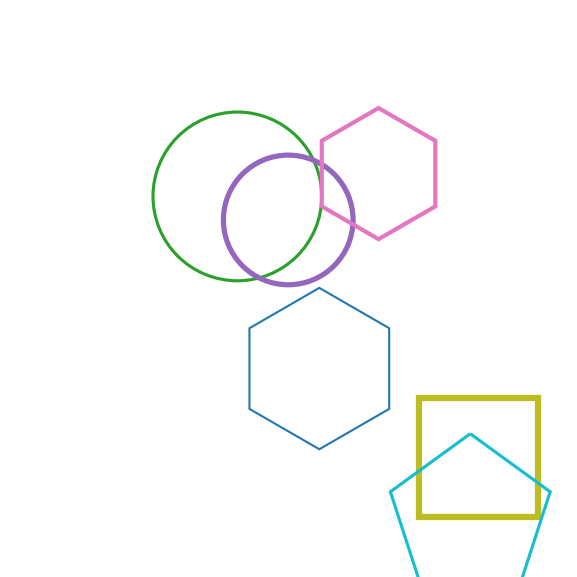[{"shape": "hexagon", "thickness": 1, "radius": 0.7, "center": [0.553, 0.361]}, {"shape": "circle", "thickness": 1.5, "radius": 0.73, "center": [0.411, 0.659]}, {"shape": "circle", "thickness": 2.5, "radius": 0.56, "center": [0.499, 0.618]}, {"shape": "hexagon", "thickness": 2, "radius": 0.57, "center": [0.655, 0.699]}, {"shape": "square", "thickness": 3, "radius": 0.52, "center": [0.829, 0.207]}, {"shape": "pentagon", "thickness": 1.5, "radius": 0.73, "center": [0.814, 0.103]}]